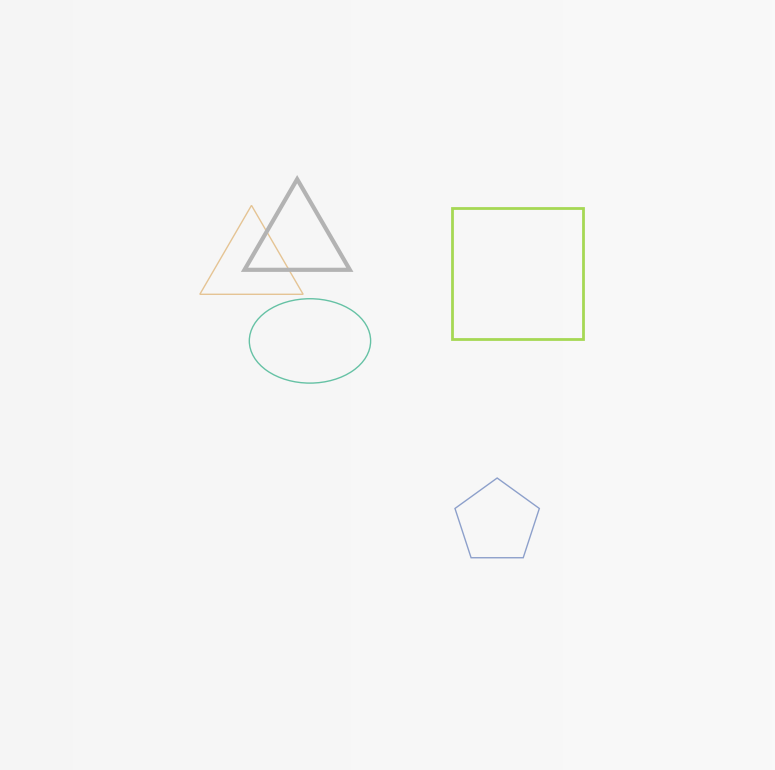[{"shape": "oval", "thickness": 0.5, "radius": 0.39, "center": [0.4, 0.557]}, {"shape": "pentagon", "thickness": 0.5, "radius": 0.29, "center": [0.641, 0.322]}, {"shape": "square", "thickness": 1, "radius": 0.42, "center": [0.668, 0.645]}, {"shape": "triangle", "thickness": 0.5, "radius": 0.38, "center": [0.325, 0.656]}, {"shape": "triangle", "thickness": 1.5, "radius": 0.39, "center": [0.383, 0.689]}]